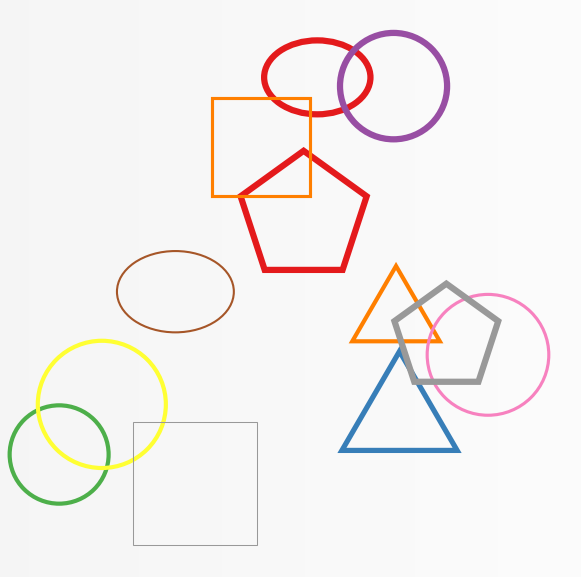[{"shape": "pentagon", "thickness": 3, "radius": 0.57, "center": [0.522, 0.624]}, {"shape": "oval", "thickness": 3, "radius": 0.46, "center": [0.546, 0.865]}, {"shape": "triangle", "thickness": 2.5, "radius": 0.57, "center": [0.687, 0.276]}, {"shape": "circle", "thickness": 2, "radius": 0.43, "center": [0.102, 0.212]}, {"shape": "circle", "thickness": 3, "radius": 0.46, "center": [0.677, 0.85]}, {"shape": "square", "thickness": 1.5, "radius": 0.42, "center": [0.449, 0.744]}, {"shape": "triangle", "thickness": 2, "radius": 0.43, "center": [0.681, 0.452]}, {"shape": "circle", "thickness": 2, "radius": 0.55, "center": [0.175, 0.299]}, {"shape": "oval", "thickness": 1, "radius": 0.5, "center": [0.302, 0.494]}, {"shape": "circle", "thickness": 1.5, "radius": 0.52, "center": [0.84, 0.385]}, {"shape": "pentagon", "thickness": 3, "radius": 0.47, "center": [0.768, 0.414]}, {"shape": "square", "thickness": 0.5, "radius": 0.54, "center": [0.336, 0.162]}]